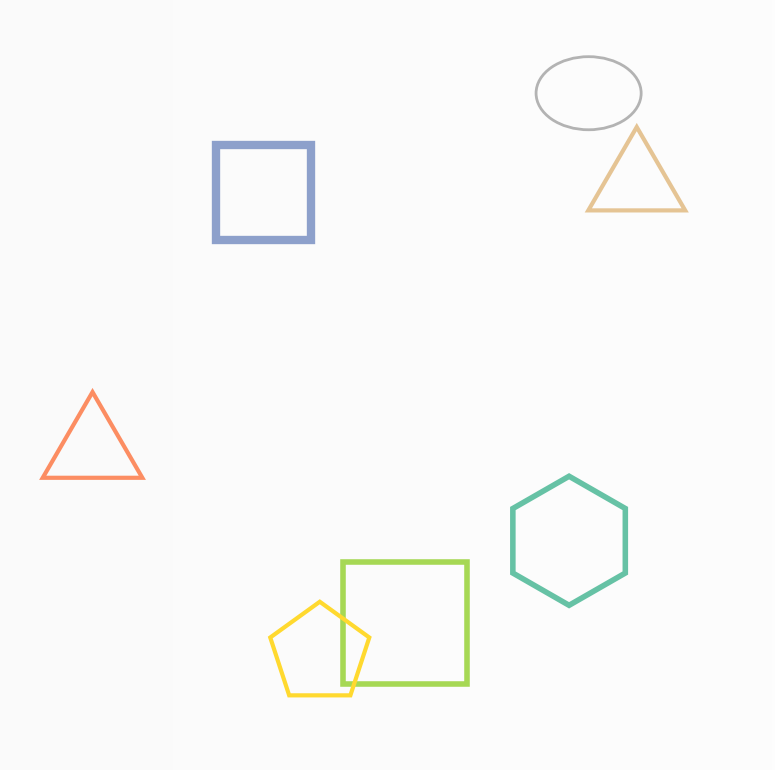[{"shape": "hexagon", "thickness": 2, "radius": 0.42, "center": [0.734, 0.298]}, {"shape": "triangle", "thickness": 1.5, "radius": 0.37, "center": [0.119, 0.417]}, {"shape": "square", "thickness": 3, "radius": 0.31, "center": [0.34, 0.75]}, {"shape": "square", "thickness": 2, "radius": 0.4, "center": [0.523, 0.191]}, {"shape": "pentagon", "thickness": 1.5, "radius": 0.34, "center": [0.413, 0.151]}, {"shape": "triangle", "thickness": 1.5, "radius": 0.36, "center": [0.822, 0.763]}, {"shape": "oval", "thickness": 1, "radius": 0.34, "center": [0.76, 0.879]}]